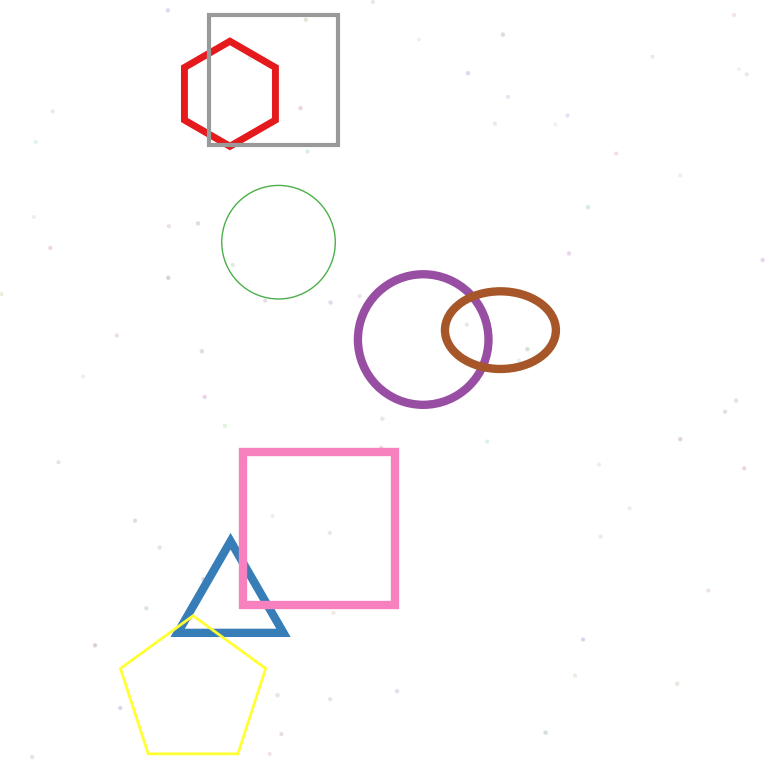[{"shape": "hexagon", "thickness": 2.5, "radius": 0.34, "center": [0.299, 0.878]}, {"shape": "triangle", "thickness": 3, "radius": 0.4, "center": [0.299, 0.218]}, {"shape": "circle", "thickness": 0.5, "radius": 0.37, "center": [0.362, 0.685]}, {"shape": "circle", "thickness": 3, "radius": 0.42, "center": [0.55, 0.559]}, {"shape": "pentagon", "thickness": 1, "radius": 0.5, "center": [0.251, 0.101]}, {"shape": "oval", "thickness": 3, "radius": 0.36, "center": [0.65, 0.571]}, {"shape": "square", "thickness": 3, "radius": 0.5, "center": [0.414, 0.314]}, {"shape": "square", "thickness": 1.5, "radius": 0.42, "center": [0.355, 0.896]}]